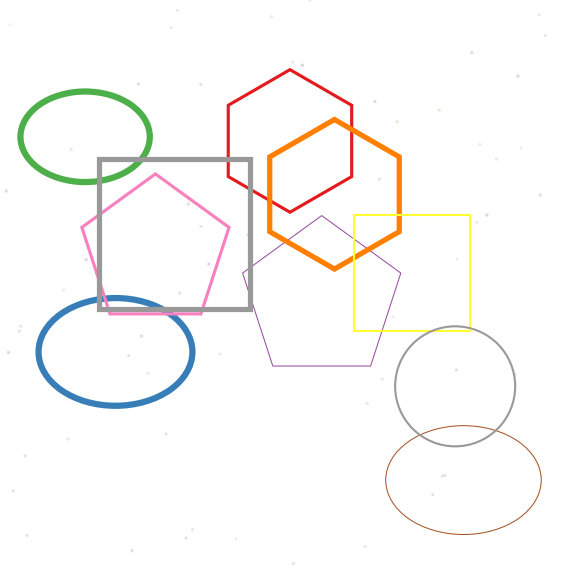[{"shape": "hexagon", "thickness": 1.5, "radius": 0.62, "center": [0.502, 0.755]}, {"shape": "oval", "thickness": 3, "radius": 0.67, "center": [0.2, 0.39]}, {"shape": "oval", "thickness": 3, "radius": 0.56, "center": [0.147, 0.762]}, {"shape": "pentagon", "thickness": 0.5, "radius": 0.72, "center": [0.557, 0.482]}, {"shape": "hexagon", "thickness": 2.5, "radius": 0.65, "center": [0.579, 0.663]}, {"shape": "square", "thickness": 1, "radius": 0.5, "center": [0.714, 0.527]}, {"shape": "oval", "thickness": 0.5, "radius": 0.67, "center": [0.803, 0.168]}, {"shape": "pentagon", "thickness": 1.5, "radius": 0.67, "center": [0.269, 0.564]}, {"shape": "circle", "thickness": 1, "radius": 0.52, "center": [0.788, 0.33]}, {"shape": "square", "thickness": 2.5, "radius": 0.65, "center": [0.302, 0.594]}]